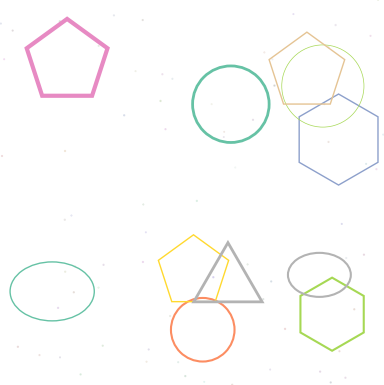[{"shape": "oval", "thickness": 1, "radius": 0.55, "center": [0.136, 0.243]}, {"shape": "circle", "thickness": 2, "radius": 0.5, "center": [0.6, 0.729]}, {"shape": "circle", "thickness": 1.5, "radius": 0.41, "center": [0.527, 0.144]}, {"shape": "hexagon", "thickness": 1, "radius": 0.59, "center": [0.879, 0.638]}, {"shape": "pentagon", "thickness": 3, "radius": 0.55, "center": [0.174, 0.841]}, {"shape": "circle", "thickness": 0.5, "radius": 0.53, "center": [0.839, 0.777]}, {"shape": "hexagon", "thickness": 1.5, "radius": 0.47, "center": [0.863, 0.184]}, {"shape": "pentagon", "thickness": 1, "radius": 0.48, "center": [0.503, 0.294]}, {"shape": "pentagon", "thickness": 1, "radius": 0.52, "center": [0.797, 0.813]}, {"shape": "triangle", "thickness": 2, "radius": 0.51, "center": [0.592, 0.267]}, {"shape": "oval", "thickness": 1.5, "radius": 0.41, "center": [0.83, 0.286]}]